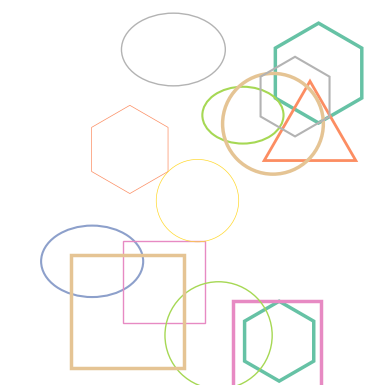[{"shape": "hexagon", "thickness": 2.5, "radius": 0.52, "center": [0.725, 0.114]}, {"shape": "hexagon", "thickness": 2.5, "radius": 0.65, "center": [0.827, 0.81]}, {"shape": "hexagon", "thickness": 0.5, "radius": 0.57, "center": [0.337, 0.612]}, {"shape": "triangle", "thickness": 2, "radius": 0.69, "center": [0.805, 0.652]}, {"shape": "oval", "thickness": 1.5, "radius": 0.66, "center": [0.239, 0.321]}, {"shape": "square", "thickness": 1, "radius": 0.53, "center": [0.427, 0.267]}, {"shape": "square", "thickness": 2.5, "radius": 0.57, "center": [0.719, 0.104]}, {"shape": "circle", "thickness": 1, "radius": 0.7, "center": [0.568, 0.129]}, {"shape": "oval", "thickness": 1.5, "radius": 0.53, "center": [0.631, 0.701]}, {"shape": "circle", "thickness": 0.5, "radius": 0.54, "center": [0.513, 0.479]}, {"shape": "square", "thickness": 2.5, "radius": 0.74, "center": [0.33, 0.191]}, {"shape": "circle", "thickness": 2.5, "radius": 0.65, "center": [0.709, 0.678]}, {"shape": "hexagon", "thickness": 1.5, "radius": 0.52, "center": [0.766, 0.749]}, {"shape": "oval", "thickness": 1, "radius": 0.67, "center": [0.45, 0.871]}]